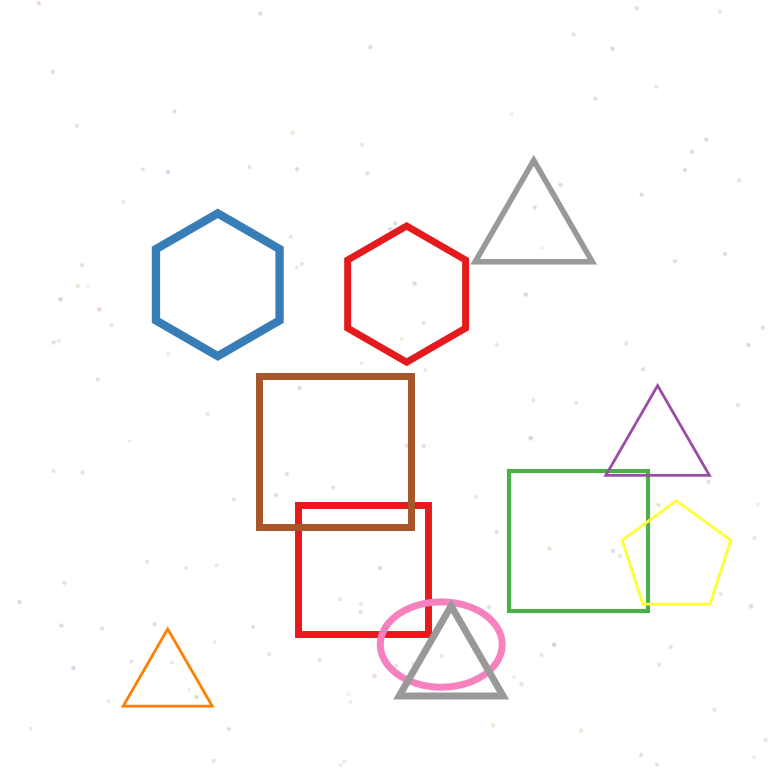[{"shape": "hexagon", "thickness": 2.5, "radius": 0.44, "center": [0.528, 0.618]}, {"shape": "square", "thickness": 2.5, "radius": 0.42, "center": [0.471, 0.261]}, {"shape": "hexagon", "thickness": 3, "radius": 0.46, "center": [0.283, 0.63]}, {"shape": "square", "thickness": 1.5, "radius": 0.45, "center": [0.751, 0.298]}, {"shape": "triangle", "thickness": 1, "radius": 0.39, "center": [0.854, 0.422]}, {"shape": "triangle", "thickness": 1, "radius": 0.33, "center": [0.218, 0.116]}, {"shape": "pentagon", "thickness": 1, "radius": 0.37, "center": [0.878, 0.275]}, {"shape": "square", "thickness": 2.5, "radius": 0.49, "center": [0.435, 0.413]}, {"shape": "oval", "thickness": 2.5, "radius": 0.4, "center": [0.573, 0.163]}, {"shape": "triangle", "thickness": 2, "radius": 0.44, "center": [0.693, 0.704]}, {"shape": "triangle", "thickness": 2.5, "radius": 0.39, "center": [0.586, 0.135]}]